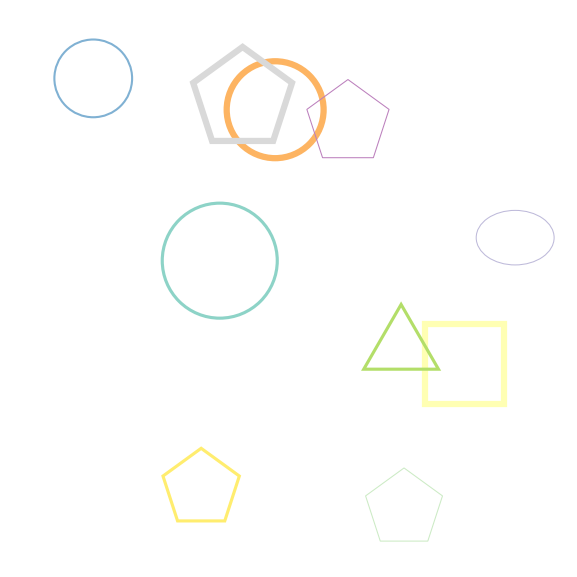[{"shape": "circle", "thickness": 1.5, "radius": 0.5, "center": [0.381, 0.548]}, {"shape": "square", "thickness": 3, "radius": 0.34, "center": [0.805, 0.369]}, {"shape": "oval", "thickness": 0.5, "radius": 0.34, "center": [0.892, 0.588]}, {"shape": "circle", "thickness": 1, "radius": 0.34, "center": [0.161, 0.863]}, {"shape": "circle", "thickness": 3, "radius": 0.42, "center": [0.476, 0.809]}, {"shape": "triangle", "thickness": 1.5, "radius": 0.37, "center": [0.695, 0.397]}, {"shape": "pentagon", "thickness": 3, "radius": 0.45, "center": [0.42, 0.828]}, {"shape": "pentagon", "thickness": 0.5, "radius": 0.37, "center": [0.603, 0.787]}, {"shape": "pentagon", "thickness": 0.5, "radius": 0.35, "center": [0.7, 0.119]}, {"shape": "pentagon", "thickness": 1.5, "radius": 0.35, "center": [0.348, 0.153]}]